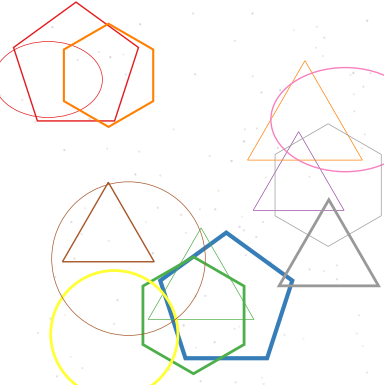[{"shape": "pentagon", "thickness": 1, "radius": 0.85, "center": [0.197, 0.824]}, {"shape": "oval", "thickness": 0.5, "radius": 0.7, "center": [0.125, 0.794]}, {"shape": "pentagon", "thickness": 3, "radius": 0.9, "center": [0.588, 0.215]}, {"shape": "triangle", "thickness": 0.5, "radius": 0.79, "center": [0.522, 0.249]}, {"shape": "hexagon", "thickness": 2, "radius": 0.76, "center": [0.503, 0.181]}, {"shape": "triangle", "thickness": 0.5, "radius": 0.68, "center": [0.776, 0.522]}, {"shape": "triangle", "thickness": 0.5, "radius": 0.86, "center": [0.792, 0.67]}, {"shape": "hexagon", "thickness": 1.5, "radius": 0.67, "center": [0.282, 0.804]}, {"shape": "circle", "thickness": 2, "radius": 0.83, "center": [0.297, 0.132]}, {"shape": "triangle", "thickness": 1, "radius": 0.69, "center": [0.281, 0.389]}, {"shape": "circle", "thickness": 0.5, "radius": 1.0, "center": [0.334, 0.328]}, {"shape": "oval", "thickness": 1, "radius": 0.97, "center": [0.897, 0.689]}, {"shape": "triangle", "thickness": 2, "radius": 0.75, "center": [0.854, 0.332]}, {"shape": "hexagon", "thickness": 0.5, "radius": 0.8, "center": [0.852, 0.519]}]